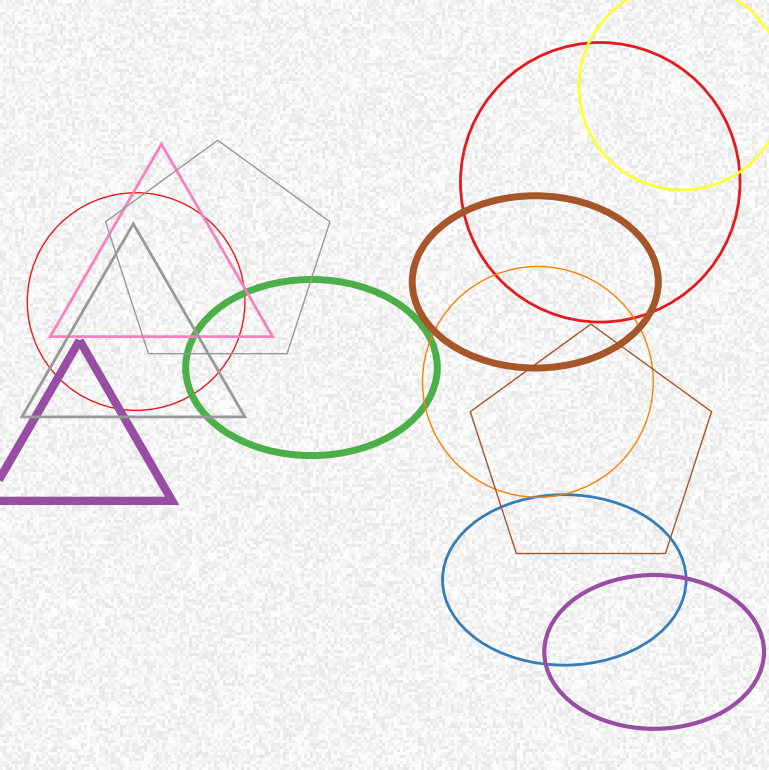[{"shape": "circle", "thickness": 0.5, "radius": 0.71, "center": [0.177, 0.608]}, {"shape": "circle", "thickness": 1, "radius": 0.91, "center": [0.78, 0.763]}, {"shape": "oval", "thickness": 1, "radius": 0.79, "center": [0.733, 0.247]}, {"shape": "oval", "thickness": 2.5, "radius": 0.82, "center": [0.405, 0.523]}, {"shape": "triangle", "thickness": 3, "radius": 0.69, "center": [0.103, 0.419]}, {"shape": "oval", "thickness": 1.5, "radius": 0.71, "center": [0.85, 0.153]}, {"shape": "circle", "thickness": 0.5, "radius": 0.75, "center": [0.699, 0.504]}, {"shape": "circle", "thickness": 1, "radius": 0.67, "center": [0.885, 0.887]}, {"shape": "pentagon", "thickness": 0.5, "radius": 0.82, "center": [0.767, 0.414]}, {"shape": "oval", "thickness": 2.5, "radius": 0.8, "center": [0.695, 0.634]}, {"shape": "triangle", "thickness": 1, "radius": 0.83, "center": [0.21, 0.646]}, {"shape": "pentagon", "thickness": 0.5, "radius": 0.77, "center": [0.283, 0.665]}, {"shape": "triangle", "thickness": 1, "radius": 0.84, "center": [0.173, 0.542]}]